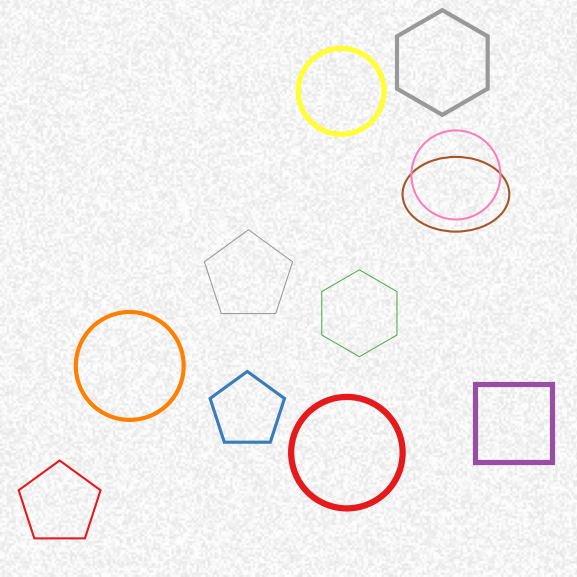[{"shape": "circle", "thickness": 3, "radius": 0.48, "center": [0.601, 0.215]}, {"shape": "pentagon", "thickness": 1, "radius": 0.37, "center": [0.103, 0.127]}, {"shape": "pentagon", "thickness": 1.5, "radius": 0.34, "center": [0.428, 0.288]}, {"shape": "hexagon", "thickness": 0.5, "radius": 0.38, "center": [0.622, 0.457]}, {"shape": "square", "thickness": 2.5, "radius": 0.34, "center": [0.889, 0.266]}, {"shape": "circle", "thickness": 2, "radius": 0.47, "center": [0.225, 0.365]}, {"shape": "circle", "thickness": 2.5, "radius": 0.37, "center": [0.591, 0.841]}, {"shape": "oval", "thickness": 1, "radius": 0.46, "center": [0.789, 0.663]}, {"shape": "circle", "thickness": 1, "radius": 0.39, "center": [0.789, 0.696]}, {"shape": "pentagon", "thickness": 0.5, "radius": 0.4, "center": [0.43, 0.521]}, {"shape": "hexagon", "thickness": 2, "radius": 0.45, "center": [0.766, 0.891]}]